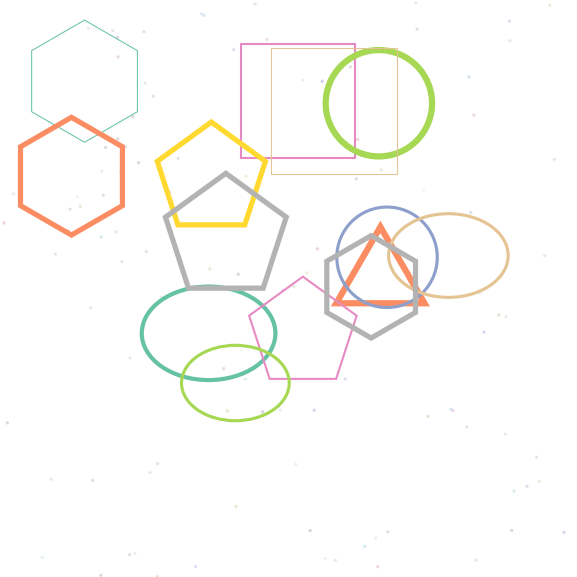[{"shape": "hexagon", "thickness": 0.5, "radius": 0.53, "center": [0.146, 0.859]}, {"shape": "oval", "thickness": 2, "radius": 0.58, "center": [0.361, 0.422]}, {"shape": "hexagon", "thickness": 2.5, "radius": 0.51, "center": [0.124, 0.694]}, {"shape": "triangle", "thickness": 3, "radius": 0.44, "center": [0.659, 0.518]}, {"shape": "circle", "thickness": 1.5, "radius": 0.43, "center": [0.67, 0.554]}, {"shape": "pentagon", "thickness": 1, "radius": 0.49, "center": [0.524, 0.422]}, {"shape": "square", "thickness": 1, "radius": 0.49, "center": [0.516, 0.824]}, {"shape": "circle", "thickness": 3, "radius": 0.46, "center": [0.656, 0.82]}, {"shape": "oval", "thickness": 1.5, "radius": 0.47, "center": [0.408, 0.336]}, {"shape": "pentagon", "thickness": 2.5, "radius": 0.49, "center": [0.366, 0.689]}, {"shape": "oval", "thickness": 1.5, "radius": 0.52, "center": [0.776, 0.557]}, {"shape": "square", "thickness": 0.5, "radius": 0.55, "center": [0.578, 0.807]}, {"shape": "pentagon", "thickness": 2.5, "radius": 0.55, "center": [0.391, 0.589]}, {"shape": "hexagon", "thickness": 2.5, "radius": 0.44, "center": [0.643, 0.502]}]